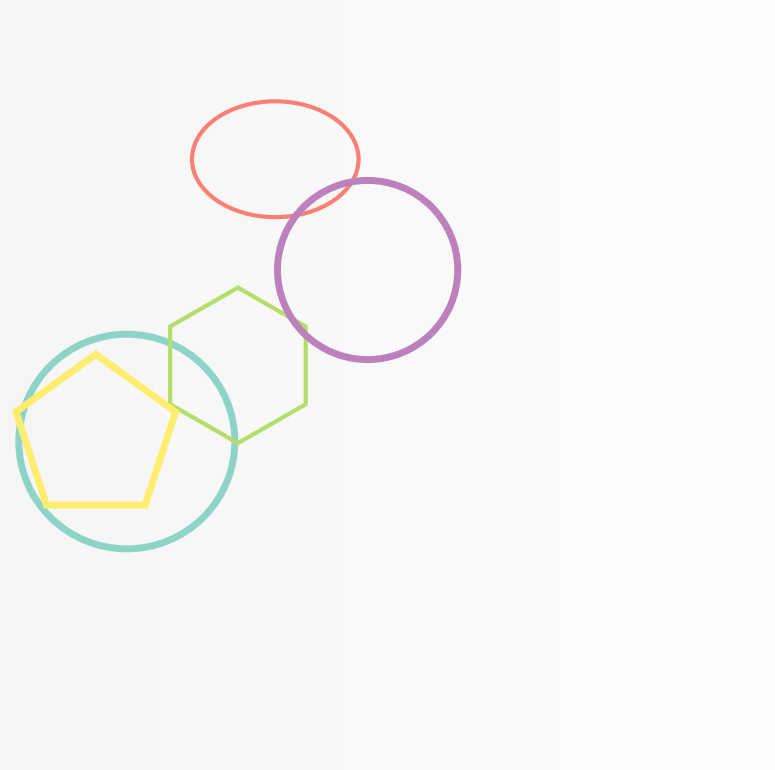[{"shape": "circle", "thickness": 2.5, "radius": 0.7, "center": [0.164, 0.427]}, {"shape": "oval", "thickness": 1.5, "radius": 0.54, "center": [0.355, 0.793]}, {"shape": "hexagon", "thickness": 1.5, "radius": 0.5, "center": [0.307, 0.525]}, {"shape": "circle", "thickness": 2.5, "radius": 0.58, "center": [0.474, 0.649]}, {"shape": "pentagon", "thickness": 2.5, "radius": 0.54, "center": [0.124, 0.432]}]